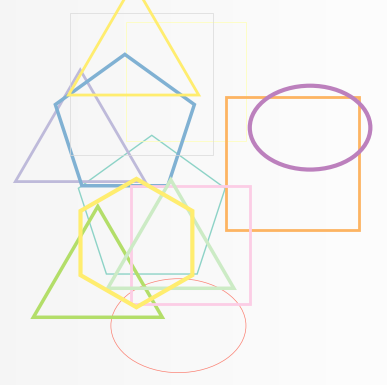[{"shape": "pentagon", "thickness": 1, "radius": 1.0, "center": [0.392, 0.449]}, {"shape": "square", "thickness": 0.5, "radius": 0.77, "center": [0.481, 0.787]}, {"shape": "triangle", "thickness": 2, "radius": 0.97, "center": [0.207, 0.625]}, {"shape": "oval", "thickness": 0.5, "radius": 0.87, "center": [0.46, 0.154]}, {"shape": "pentagon", "thickness": 2.5, "radius": 0.94, "center": [0.322, 0.67]}, {"shape": "square", "thickness": 2, "radius": 0.86, "center": [0.754, 0.576]}, {"shape": "triangle", "thickness": 2.5, "radius": 0.96, "center": [0.252, 0.272]}, {"shape": "square", "thickness": 2, "radius": 0.77, "center": [0.492, 0.363]}, {"shape": "square", "thickness": 0.5, "radius": 0.92, "center": [0.365, 0.782]}, {"shape": "oval", "thickness": 3, "radius": 0.78, "center": [0.8, 0.668]}, {"shape": "triangle", "thickness": 2.5, "radius": 0.94, "center": [0.441, 0.345]}, {"shape": "triangle", "thickness": 2, "radius": 0.97, "center": [0.345, 0.85]}, {"shape": "hexagon", "thickness": 3, "radius": 0.83, "center": [0.352, 0.369]}]